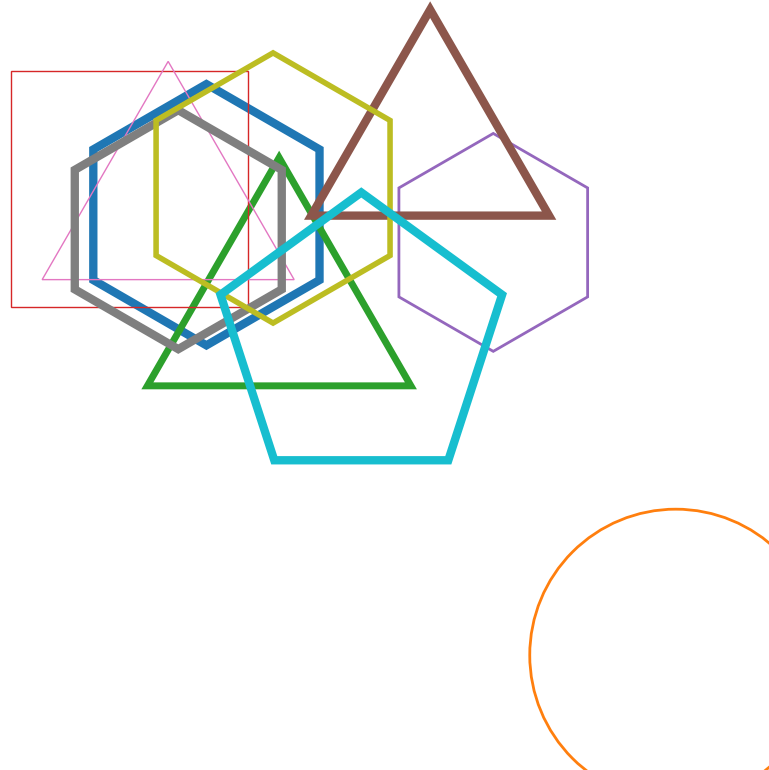[{"shape": "hexagon", "thickness": 3, "radius": 0.85, "center": [0.268, 0.721]}, {"shape": "circle", "thickness": 1, "radius": 0.95, "center": [0.878, 0.149]}, {"shape": "triangle", "thickness": 2.5, "radius": 0.99, "center": [0.363, 0.598]}, {"shape": "square", "thickness": 0.5, "radius": 0.77, "center": [0.168, 0.754]}, {"shape": "hexagon", "thickness": 1, "radius": 0.71, "center": [0.641, 0.685]}, {"shape": "triangle", "thickness": 3, "radius": 0.89, "center": [0.559, 0.809]}, {"shape": "triangle", "thickness": 0.5, "radius": 0.94, "center": [0.218, 0.731]}, {"shape": "hexagon", "thickness": 3, "radius": 0.78, "center": [0.232, 0.702]}, {"shape": "hexagon", "thickness": 2, "radius": 0.88, "center": [0.355, 0.756]}, {"shape": "pentagon", "thickness": 3, "radius": 0.96, "center": [0.469, 0.558]}]